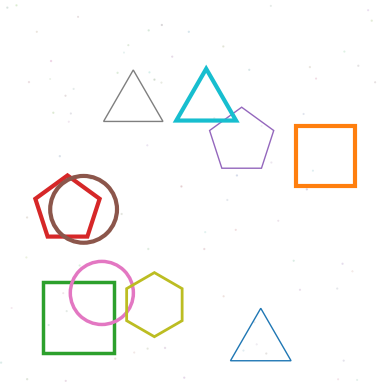[{"shape": "triangle", "thickness": 1, "radius": 0.45, "center": [0.677, 0.108]}, {"shape": "square", "thickness": 3, "radius": 0.39, "center": [0.845, 0.595]}, {"shape": "square", "thickness": 2.5, "radius": 0.46, "center": [0.204, 0.175]}, {"shape": "pentagon", "thickness": 3, "radius": 0.44, "center": [0.175, 0.457]}, {"shape": "pentagon", "thickness": 1, "radius": 0.44, "center": [0.628, 0.634]}, {"shape": "circle", "thickness": 3, "radius": 0.43, "center": [0.217, 0.456]}, {"shape": "circle", "thickness": 2.5, "radius": 0.41, "center": [0.265, 0.239]}, {"shape": "triangle", "thickness": 1, "radius": 0.45, "center": [0.346, 0.729]}, {"shape": "hexagon", "thickness": 2, "radius": 0.42, "center": [0.401, 0.209]}, {"shape": "triangle", "thickness": 3, "radius": 0.45, "center": [0.536, 0.732]}]